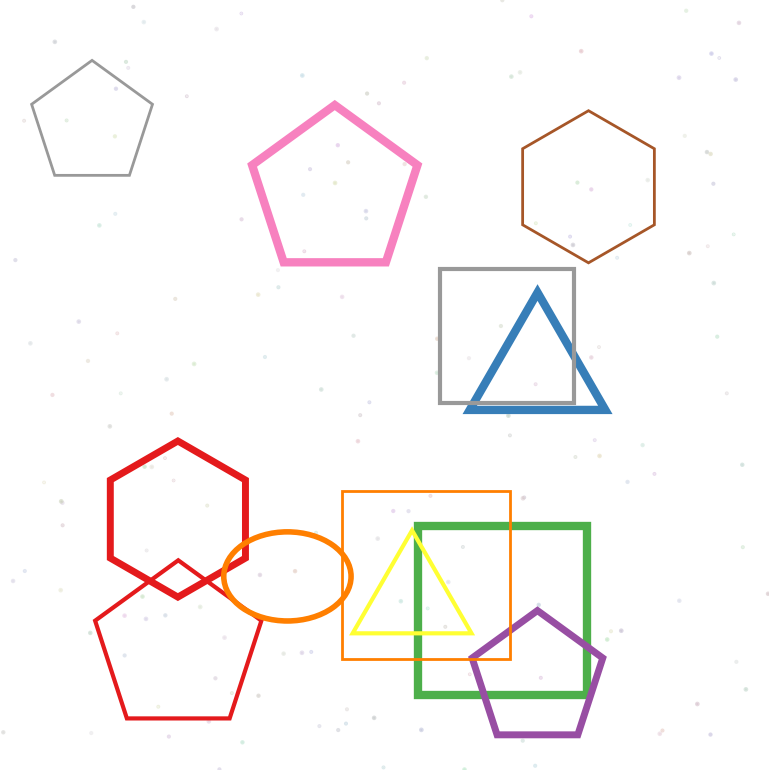[{"shape": "pentagon", "thickness": 1.5, "radius": 0.57, "center": [0.231, 0.159]}, {"shape": "hexagon", "thickness": 2.5, "radius": 0.51, "center": [0.231, 0.326]}, {"shape": "triangle", "thickness": 3, "radius": 0.51, "center": [0.698, 0.518]}, {"shape": "square", "thickness": 3, "radius": 0.55, "center": [0.652, 0.207]}, {"shape": "pentagon", "thickness": 2.5, "radius": 0.45, "center": [0.698, 0.118]}, {"shape": "square", "thickness": 1, "radius": 0.54, "center": [0.553, 0.254]}, {"shape": "oval", "thickness": 2, "radius": 0.41, "center": [0.373, 0.251]}, {"shape": "triangle", "thickness": 1.5, "radius": 0.45, "center": [0.535, 0.222]}, {"shape": "hexagon", "thickness": 1, "radius": 0.49, "center": [0.764, 0.757]}, {"shape": "pentagon", "thickness": 3, "radius": 0.56, "center": [0.435, 0.751]}, {"shape": "pentagon", "thickness": 1, "radius": 0.41, "center": [0.12, 0.839]}, {"shape": "square", "thickness": 1.5, "radius": 0.44, "center": [0.659, 0.563]}]